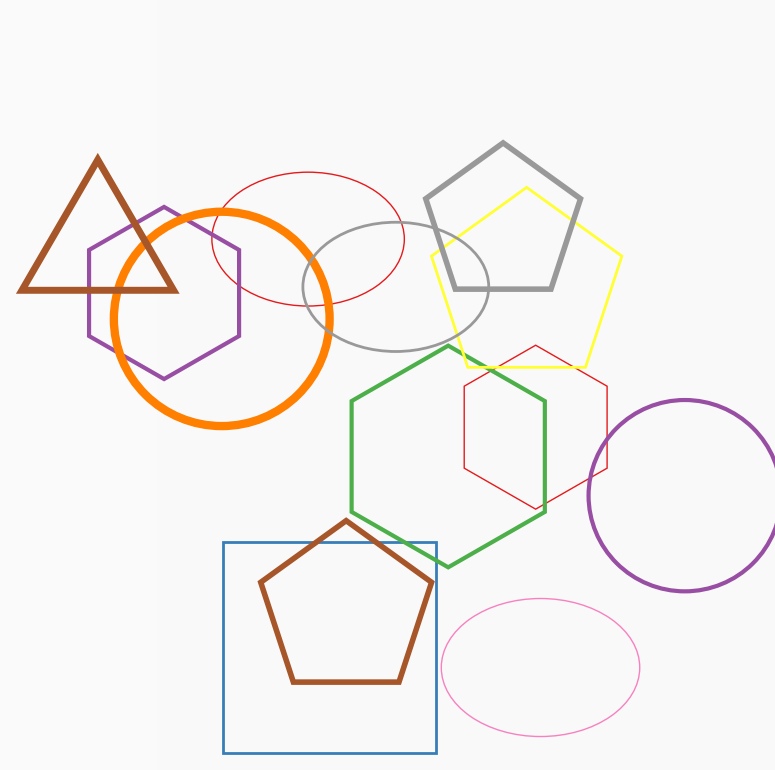[{"shape": "hexagon", "thickness": 0.5, "radius": 0.53, "center": [0.691, 0.445]}, {"shape": "oval", "thickness": 0.5, "radius": 0.62, "center": [0.398, 0.689]}, {"shape": "square", "thickness": 1, "radius": 0.69, "center": [0.425, 0.159]}, {"shape": "hexagon", "thickness": 1.5, "radius": 0.72, "center": [0.578, 0.407]}, {"shape": "circle", "thickness": 1.5, "radius": 0.62, "center": [0.884, 0.356]}, {"shape": "hexagon", "thickness": 1.5, "radius": 0.56, "center": [0.212, 0.619]}, {"shape": "circle", "thickness": 3, "radius": 0.7, "center": [0.286, 0.586]}, {"shape": "pentagon", "thickness": 1, "radius": 0.65, "center": [0.68, 0.627]}, {"shape": "pentagon", "thickness": 2, "radius": 0.58, "center": [0.447, 0.208]}, {"shape": "triangle", "thickness": 2.5, "radius": 0.56, "center": [0.126, 0.679]}, {"shape": "oval", "thickness": 0.5, "radius": 0.64, "center": [0.697, 0.133]}, {"shape": "pentagon", "thickness": 2, "radius": 0.52, "center": [0.649, 0.709]}, {"shape": "oval", "thickness": 1, "radius": 0.6, "center": [0.511, 0.627]}]